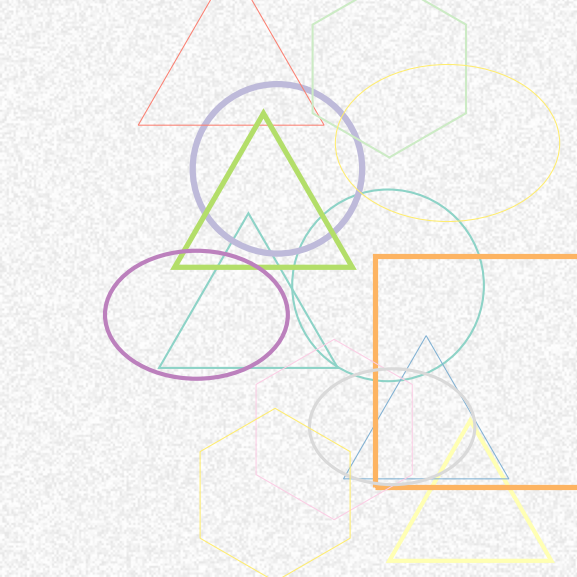[{"shape": "triangle", "thickness": 1, "radius": 0.89, "center": [0.43, 0.451]}, {"shape": "circle", "thickness": 1, "radius": 0.83, "center": [0.672, 0.505]}, {"shape": "triangle", "thickness": 2, "radius": 0.81, "center": [0.814, 0.109]}, {"shape": "circle", "thickness": 3, "radius": 0.73, "center": [0.48, 0.707]}, {"shape": "triangle", "thickness": 0.5, "radius": 0.93, "center": [0.4, 0.875]}, {"shape": "triangle", "thickness": 0.5, "radius": 0.83, "center": [0.738, 0.253]}, {"shape": "square", "thickness": 2.5, "radius": 1.0, "center": [0.85, 0.356]}, {"shape": "triangle", "thickness": 2.5, "radius": 0.89, "center": [0.456, 0.625]}, {"shape": "hexagon", "thickness": 0.5, "radius": 0.78, "center": [0.579, 0.255]}, {"shape": "oval", "thickness": 1.5, "radius": 0.72, "center": [0.679, 0.26]}, {"shape": "oval", "thickness": 2, "radius": 0.79, "center": [0.34, 0.454]}, {"shape": "hexagon", "thickness": 1, "radius": 0.77, "center": [0.674, 0.88]}, {"shape": "oval", "thickness": 0.5, "radius": 0.97, "center": [0.775, 0.752]}, {"shape": "hexagon", "thickness": 0.5, "radius": 0.75, "center": [0.476, 0.142]}]